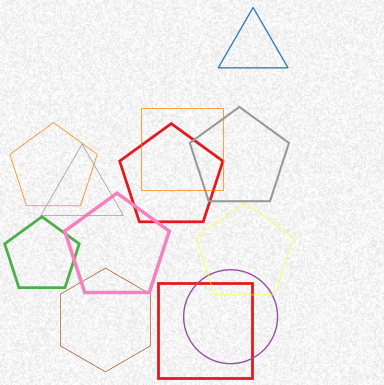[{"shape": "pentagon", "thickness": 2, "radius": 0.7, "center": [0.445, 0.538]}, {"shape": "square", "thickness": 2, "radius": 0.61, "center": [0.533, 0.142]}, {"shape": "triangle", "thickness": 1, "radius": 0.52, "center": [0.657, 0.876]}, {"shape": "pentagon", "thickness": 2, "radius": 0.51, "center": [0.109, 0.335]}, {"shape": "circle", "thickness": 1, "radius": 0.61, "center": [0.599, 0.177]}, {"shape": "square", "thickness": 0.5, "radius": 0.53, "center": [0.473, 0.613]}, {"shape": "pentagon", "thickness": 0.5, "radius": 0.6, "center": [0.139, 0.562]}, {"shape": "pentagon", "thickness": 0.5, "radius": 0.67, "center": [0.636, 0.342]}, {"shape": "hexagon", "thickness": 0.5, "radius": 0.67, "center": [0.274, 0.169]}, {"shape": "pentagon", "thickness": 2.5, "radius": 0.71, "center": [0.304, 0.356]}, {"shape": "triangle", "thickness": 0.5, "radius": 0.62, "center": [0.213, 0.502]}, {"shape": "pentagon", "thickness": 1.5, "radius": 0.68, "center": [0.622, 0.587]}]